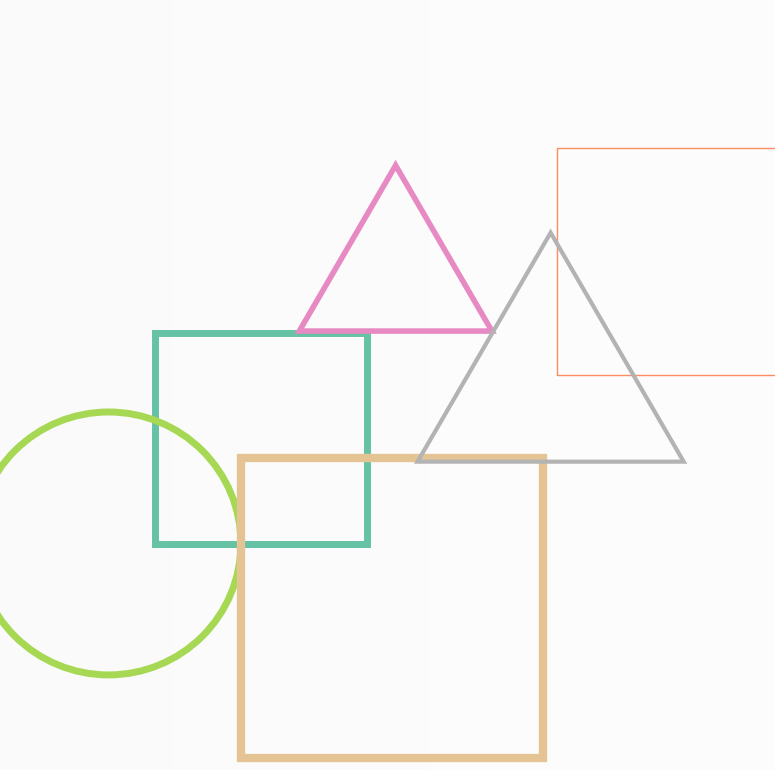[{"shape": "square", "thickness": 2.5, "radius": 0.68, "center": [0.337, 0.43]}, {"shape": "square", "thickness": 0.5, "radius": 0.74, "center": [0.866, 0.66]}, {"shape": "triangle", "thickness": 2, "radius": 0.72, "center": [0.51, 0.642]}, {"shape": "circle", "thickness": 2.5, "radius": 0.85, "center": [0.14, 0.294]}, {"shape": "square", "thickness": 3, "radius": 0.97, "center": [0.506, 0.21]}, {"shape": "triangle", "thickness": 1.5, "radius": 0.99, "center": [0.71, 0.5]}]